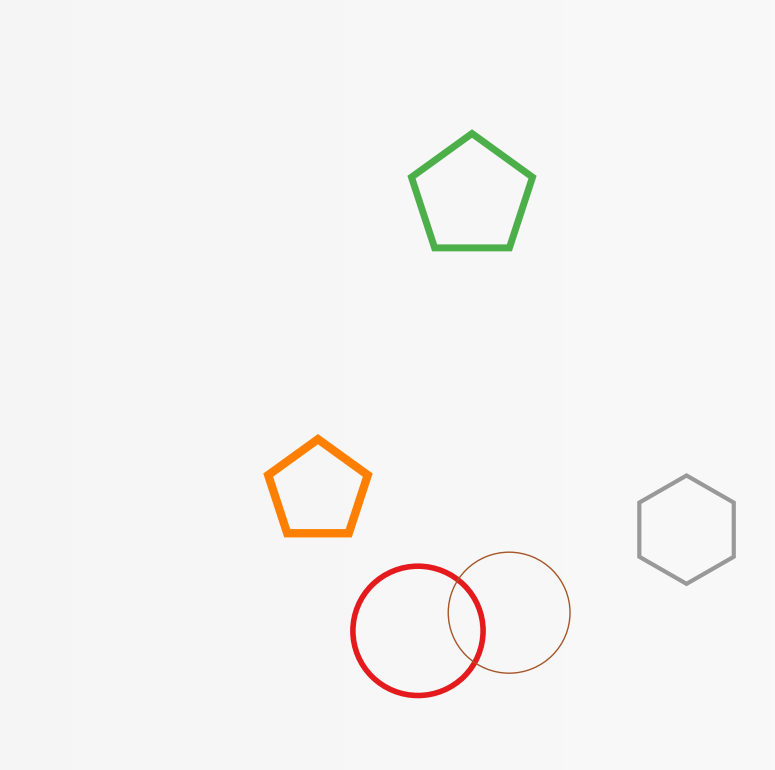[{"shape": "circle", "thickness": 2, "radius": 0.42, "center": [0.539, 0.181]}, {"shape": "pentagon", "thickness": 2.5, "radius": 0.41, "center": [0.609, 0.745]}, {"shape": "pentagon", "thickness": 3, "radius": 0.34, "center": [0.41, 0.362]}, {"shape": "circle", "thickness": 0.5, "radius": 0.39, "center": [0.657, 0.204]}, {"shape": "hexagon", "thickness": 1.5, "radius": 0.35, "center": [0.886, 0.312]}]